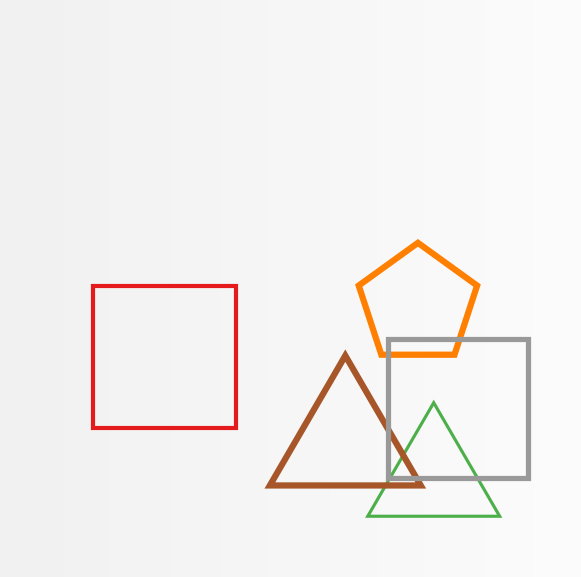[{"shape": "square", "thickness": 2, "radius": 0.62, "center": [0.283, 0.381]}, {"shape": "triangle", "thickness": 1.5, "radius": 0.66, "center": [0.746, 0.171]}, {"shape": "pentagon", "thickness": 3, "radius": 0.54, "center": [0.719, 0.472]}, {"shape": "triangle", "thickness": 3, "radius": 0.75, "center": [0.594, 0.233]}, {"shape": "square", "thickness": 2.5, "radius": 0.6, "center": [0.788, 0.292]}]